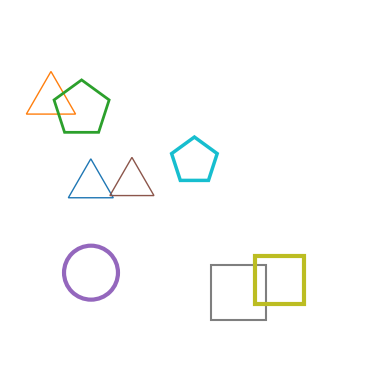[{"shape": "triangle", "thickness": 1, "radius": 0.34, "center": [0.236, 0.52]}, {"shape": "triangle", "thickness": 1, "radius": 0.37, "center": [0.132, 0.741]}, {"shape": "pentagon", "thickness": 2, "radius": 0.38, "center": [0.212, 0.717]}, {"shape": "circle", "thickness": 3, "radius": 0.35, "center": [0.236, 0.292]}, {"shape": "triangle", "thickness": 1, "radius": 0.33, "center": [0.343, 0.525]}, {"shape": "square", "thickness": 1.5, "radius": 0.35, "center": [0.62, 0.241]}, {"shape": "square", "thickness": 3, "radius": 0.31, "center": [0.726, 0.273]}, {"shape": "pentagon", "thickness": 2.5, "radius": 0.31, "center": [0.505, 0.582]}]